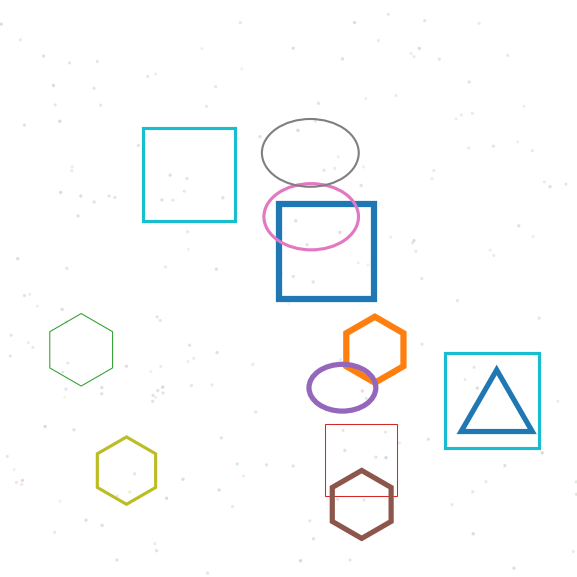[{"shape": "triangle", "thickness": 2.5, "radius": 0.36, "center": [0.86, 0.287]}, {"shape": "square", "thickness": 3, "radius": 0.41, "center": [0.565, 0.564]}, {"shape": "hexagon", "thickness": 3, "radius": 0.29, "center": [0.649, 0.394]}, {"shape": "hexagon", "thickness": 0.5, "radius": 0.31, "center": [0.141, 0.393]}, {"shape": "square", "thickness": 0.5, "radius": 0.31, "center": [0.625, 0.202]}, {"shape": "oval", "thickness": 2.5, "radius": 0.29, "center": [0.593, 0.328]}, {"shape": "hexagon", "thickness": 2.5, "radius": 0.29, "center": [0.626, 0.126]}, {"shape": "oval", "thickness": 1.5, "radius": 0.41, "center": [0.539, 0.624]}, {"shape": "oval", "thickness": 1, "radius": 0.42, "center": [0.537, 0.734]}, {"shape": "hexagon", "thickness": 1.5, "radius": 0.29, "center": [0.219, 0.184]}, {"shape": "square", "thickness": 1.5, "radius": 0.4, "center": [0.327, 0.697]}, {"shape": "square", "thickness": 1.5, "radius": 0.41, "center": [0.852, 0.306]}]